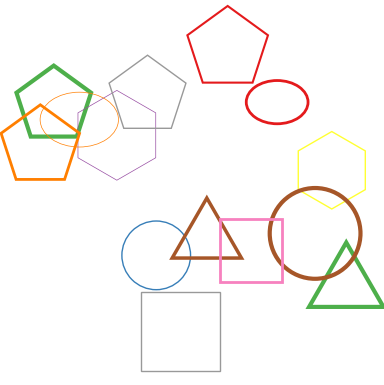[{"shape": "oval", "thickness": 2, "radius": 0.4, "center": [0.72, 0.735]}, {"shape": "pentagon", "thickness": 1.5, "radius": 0.55, "center": [0.591, 0.874]}, {"shape": "circle", "thickness": 1, "radius": 0.45, "center": [0.406, 0.337]}, {"shape": "triangle", "thickness": 3, "radius": 0.56, "center": [0.899, 0.259]}, {"shape": "pentagon", "thickness": 3, "radius": 0.51, "center": [0.14, 0.728]}, {"shape": "hexagon", "thickness": 0.5, "radius": 0.58, "center": [0.304, 0.649]}, {"shape": "oval", "thickness": 0.5, "radius": 0.51, "center": [0.206, 0.689]}, {"shape": "pentagon", "thickness": 2, "radius": 0.54, "center": [0.105, 0.621]}, {"shape": "hexagon", "thickness": 1, "radius": 0.5, "center": [0.862, 0.558]}, {"shape": "triangle", "thickness": 2.5, "radius": 0.52, "center": [0.537, 0.382]}, {"shape": "circle", "thickness": 3, "radius": 0.59, "center": [0.818, 0.394]}, {"shape": "square", "thickness": 2, "radius": 0.4, "center": [0.653, 0.349]}, {"shape": "pentagon", "thickness": 1, "radius": 0.52, "center": [0.383, 0.752]}, {"shape": "square", "thickness": 1, "radius": 0.51, "center": [0.469, 0.139]}]